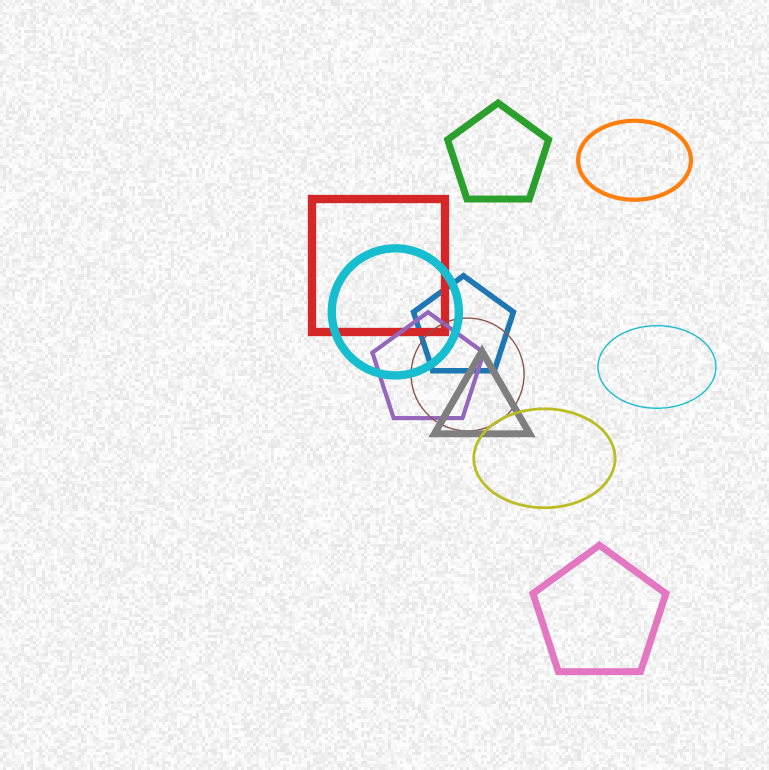[{"shape": "pentagon", "thickness": 2, "radius": 0.34, "center": [0.602, 0.574]}, {"shape": "oval", "thickness": 1.5, "radius": 0.37, "center": [0.824, 0.792]}, {"shape": "pentagon", "thickness": 2.5, "radius": 0.34, "center": [0.647, 0.797]}, {"shape": "square", "thickness": 3, "radius": 0.43, "center": [0.492, 0.655]}, {"shape": "pentagon", "thickness": 1.5, "radius": 0.38, "center": [0.556, 0.519]}, {"shape": "circle", "thickness": 0.5, "radius": 0.37, "center": [0.607, 0.514]}, {"shape": "pentagon", "thickness": 2.5, "radius": 0.45, "center": [0.779, 0.201]}, {"shape": "triangle", "thickness": 2.5, "radius": 0.36, "center": [0.626, 0.472]}, {"shape": "oval", "thickness": 1, "radius": 0.46, "center": [0.707, 0.405]}, {"shape": "oval", "thickness": 0.5, "radius": 0.38, "center": [0.853, 0.523]}, {"shape": "circle", "thickness": 3, "radius": 0.41, "center": [0.513, 0.595]}]